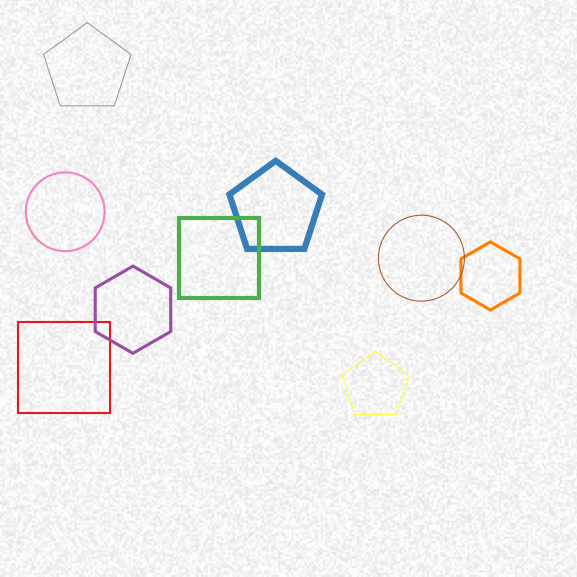[{"shape": "square", "thickness": 1, "radius": 0.39, "center": [0.111, 0.362]}, {"shape": "pentagon", "thickness": 3, "radius": 0.42, "center": [0.477, 0.636]}, {"shape": "square", "thickness": 2, "radius": 0.35, "center": [0.379, 0.553]}, {"shape": "hexagon", "thickness": 1.5, "radius": 0.38, "center": [0.23, 0.463]}, {"shape": "hexagon", "thickness": 1.5, "radius": 0.3, "center": [0.849, 0.521]}, {"shape": "pentagon", "thickness": 0.5, "radius": 0.3, "center": [0.65, 0.331]}, {"shape": "circle", "thickness": 0.5, "radius": 0.37, "center": [0.73, 0.552]}, {"shape": "circle", "thickness": 1, "radius": 0.34, "center": [0.113, 0.632]}, {"shape": "pentagon", "thickness": 0.5, "radius": 0.4, "center": [0.151, 0.88]}]